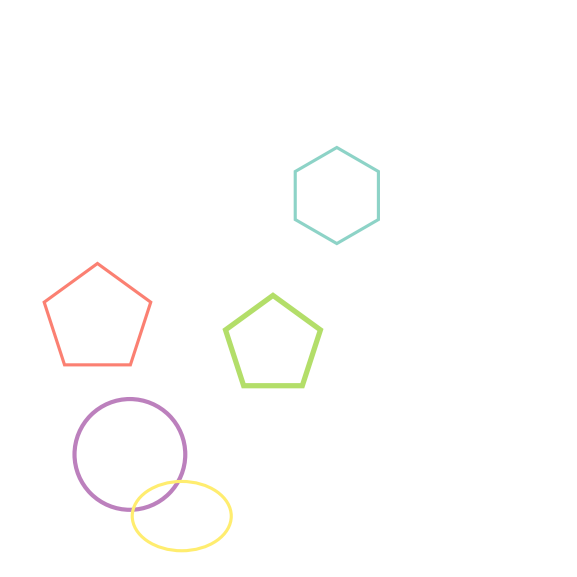[{"shape": "hexagon", "thickness": 1.5, "radius": 0.42, "center": [0.583, 0.661]}, {"shape": "pentagon", "thickness": 1.5, "radius": 0.49, "center": [0.169, 0.446]}, {"shape": "pentagon", "thickness": 2.5, "radius": 0.43, "center": [0.473, 0.401]}, {"shape": "circle", "thickness": 2, "radius": 0.48, "center": [0.225, 0.212]}, {"shape": "oval", "thickness": 1.5, "radius": 0.43, "center": [0.315, 0.105]}]